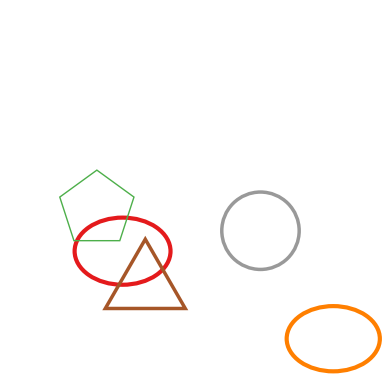[{"shape": "oval", "thickness": 3, "radius": 0.62, "center": [0.318, 0.348]}, {"shape": "pentagon", "thickness": 1, "radius": 0.51, "center": [0.252, 0.457]}, {"shape": "oval", "thickness": 3, "radius": 0.61, "center": [0.866, 0.12]}, {"shape": "triangle", "thickness": 2.5, "radius": 0.6, "center": [0.377, 0.259]}, {"shape": "circle", "thickness": 2.5, "radius": 0.5, "center": [0.677, 0.401]}]